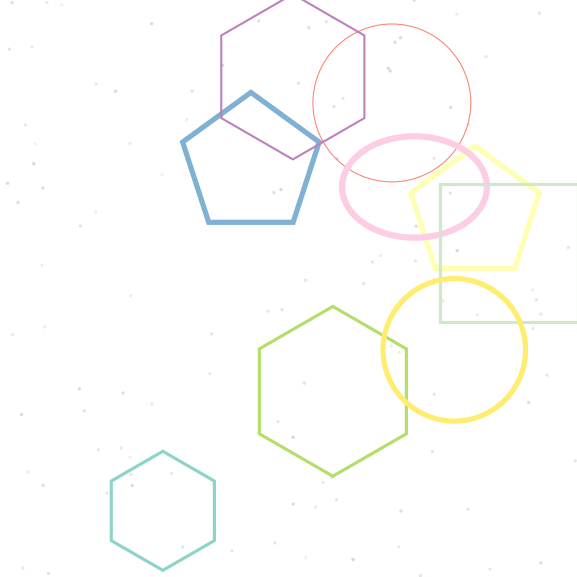[{"shape": "hexagon", "thickness": 1.5, "radius": 0.52, "center": [0.282, 0.115]}, {"shape": "pentagon", "thickness": 2.5, "radius": 0.58, "center": [0.823, 0.629]}, {"shape": "circle", "thickness": 0.5, "radius": 0.68, "center": [0.679, 0.821]}, {"shape": "pentagon", "thickness": 2.5, "radius": 0.62, "center": [0.434, 0.715]}, {"shape": "hexagon", "thickness": 1.5, "radius": 0.74, "center": [0.576, 0.322]}, {"shape": "oval", "thickness": 3, "radius": 0.63, "center": [0.718, 0.675]}, {"shape": "hexagon", "thickness": 1, "radius": 0.72, "center": [0.507, 0.866]}, {"shape": "square", "thickness": 1.5, "radius": 0.6, "center": [0.881, 0.561]}, {"shape": "circle", "thickness": 2.5, "radius": 0.62, "center": [0.787, 0.393]}]